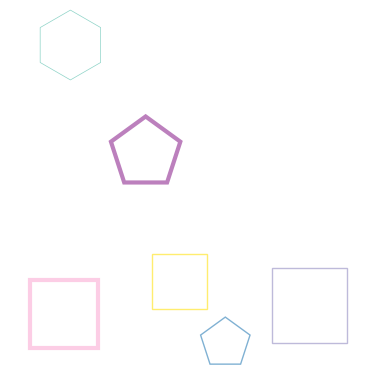[{"shape": "hexagon", "thickness": 0.5, "radius": 0.45, "center": [0.183, 0.883]}, {"shape": "square", "thickness": 1, "radius": 0.49, "center": [0.804, 0.207]}, {"shape": "pentagon", "thickness": 1, "radius": 0.34, "center": [0.585, 0.109]}, {"shape": "square", "thickness": 3, "radius": 0.44, "center": [0.167, 0.184]}, {"shape": "pentagon", "thickness": 3, "radius": 0.47, "center": [0.378, 0.603]}, {"shape": "square", "thickness": 1, "radius": 0.36, "center": [0.466, 0.268]}]